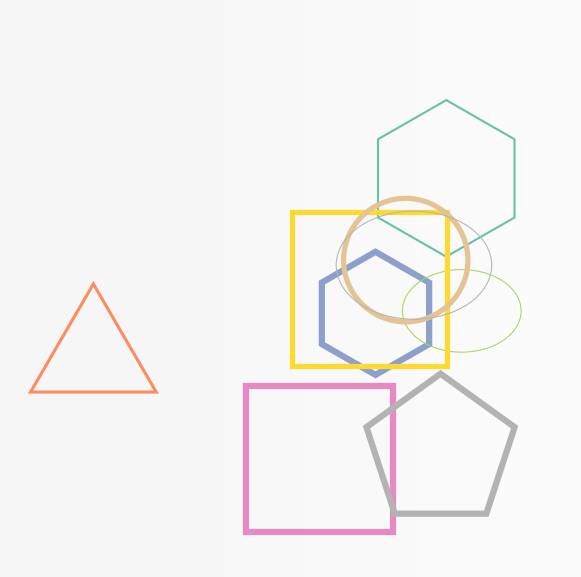[{"shape": "hexagon", "thickness": 1, "radius": 0.68, "center": [0.768, 0.69]}, {"shape": "triangle", "thickness": 1.5, "radius": 0.62, "center": [0.161, 0.383]}, {"shape": "hexagon", "thickness": 3, "radius": 0.53, "center": [0.646, 0.457]}, {"shape": "square", "thickness": 3, "radius": 0.63, "center": [0.55, 0.204]}, {"shape": "oval", "thickness": 0.5, "radius": 0.51, "center": [0.794, 0.461]}, {"shape": "square", "thickness": 2.5, "radius": 0.67, "center": [0.635, 0.498]}, {"shape": "circle", "thickness": 2.5, "radius": 0.53, "center": [0.698, 0.549]}, {"shape": "pentagon", "thickness": 3, "radius": 0.67, "center": [0.758, 0.218]}, {"shape": "oval", "thickness": 0.5, "radius": 0.67, "center": [0.712, 0.54]}]